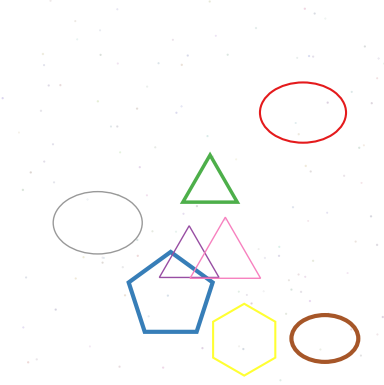[{"shape": "oval", "thickness": 1.5, "radius": 0.56, "center": [0.787, 0.708]}, {"shape": "pentagon", "thickness": 3, "radius": 0.57, "center": [0.443, 0.231]}, {"shape": "triangle", "thickness": 2.5, "radius": 0.41, "center": [0.546, 0.516]}, {"shape": "triangle", "thickness": 1, "radius": 0.45, "center": [0.491, 0.324]}, {"shape": "hexagon", "thickness": 1.5, "radius": 0.47, "center": [0.634, 0.118]}, {"shape": "oval", "thickness": 3, "radius": 0.43, "center": [0.844, 0.121]}, {"shape": "triangle", "thickness": 1, "radius": 0.53, "center": [0.585, 0.33]}, {"shape": "oval", "thickness": 1, "radius": 0.58, "center": [0.254, 0.421]}]